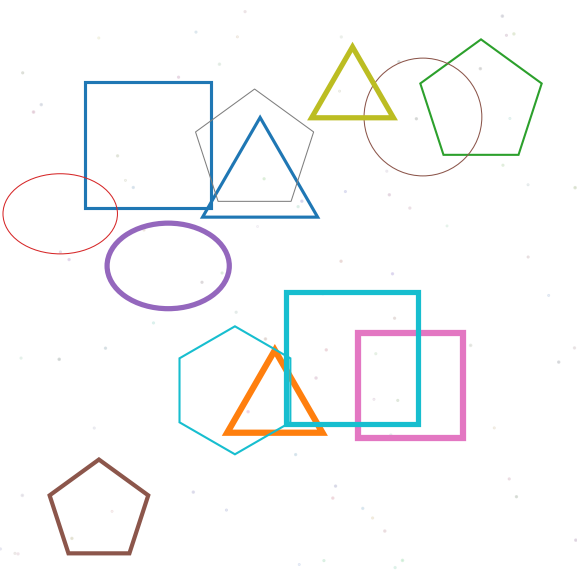[{"shape": "square", "thickness": 1.5, "radius": 0.55, "center": [0.256, 0.748]}, {"shape": "triangle", "thickness": 1.5, "radius": 0.58, "center": [0.45, 0.681]}, {"shape": "triangle", "thickness": 3, "radius": 0.48, "center": [0.476, 0.297]}, {"shape": "pentagon", "thickness": 1, "radius": 0.55, "center": [0.833, 0.82]}, {"shape": "oval", "thickness": 0.5, "radius": 0.5, "center": [0.104, 0.629]}, {"shape": "oval", "thickness": 2.5, "radius": 0.53, "center": [0.291, 0.539]}, {"shape": "circle", "thickness": 0.5, "radius": 0.51, "center": [0.732, 0.797]}, {"shape": "pentagon", "thickness": 2, "radius": 0.45, "center": [0.171, 0.114]}, {"shape": "square", "thickness": 3, "radius": 0.45, "center": [0.711, 0.332]}, {"shape": "pentagon", "thickness": 0.5, "radius": 0.54, "center": [0.441, 0.737]}, {"shape": "triangle", "thickness": 2.5, "radius": 0.41, "center": [0.61, 0.836]}, {"shape": "hexagon", "thickness": 1, "radius": 0.55, "center": [0.407, 0.323]}, {"shape": "square", "thickness": 2.5, "radius": 0.57, "center": [0.61, 0.379]}]